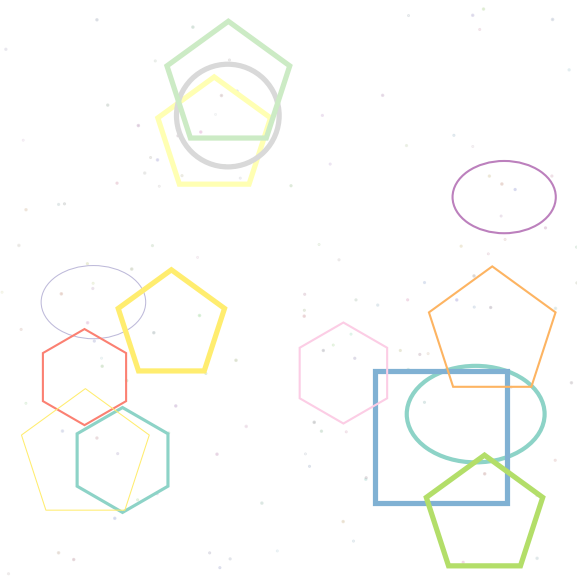[{"shape": "hexagon", "thickness": 1.5, "radius": 0.45, "center": [0.212, 0.203]}, {"shape": "oval", "thickness": 2, "radius": 0.6, "center": [0.824, 0.282]}, {"shape": "pentagon", "thickness": 2.5, "radius": 0.51, "center": [0.371, 0.763]}, {"shape": "oval", "thickness": 0.5, "radius": 0.45, "center": [0.162, 0.476]}, {"shape": "hexagon", "thickness": 1, "radius": 0.42, "center": [0.146, 0.346]}, {"shape": "square", "thickness": 2.5, "radius": 0.57, "center": [0.763, 0.243]}, {"shape": "pentagon", "thickness": 1, "radius": 0.58, "center": [0.852, 0.423]}, {"shape": "pentagon", "thickness": 2.5, "radius": 0.53, "center": [0.839, 0.105]}, {"shape": "hexagon", "thickness": 1, "radius": 0.44, "center": [0.595, 0.353]}, {"shape": "circle", "thickness": 2.5, "radius": 0.44, "center": [0.394, 0.799]}, {"shape": "oval", "thickness": 1, "radius": 0.45, "center": [0.873, 0.658]}, {"shape": "pentagon", "thickness": 2.5, "radius": 0.56, "center": [0.395, 0.851]}, {"shape": "pentagon", "thickness": 2.5, "radius": 0.48, "center": [0.297, 0.435]}, {"shape": "pentagon", "thickness": 0.5, "radius": 0.58, "center": [0.148, 0.21]}]